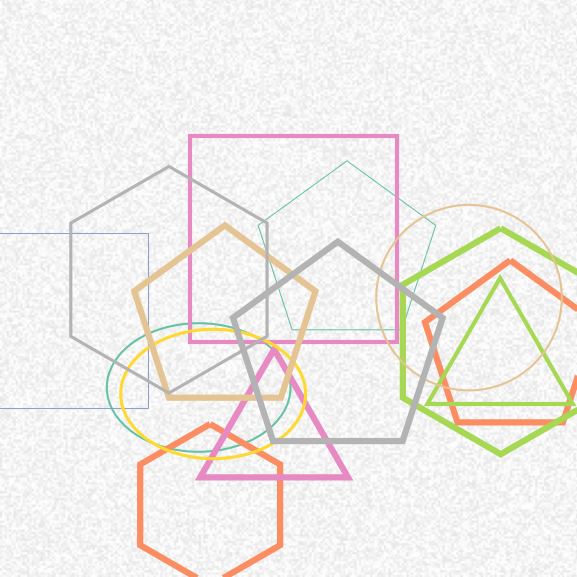[{"shape": "pentagon", "thickness": 0.5, "radius": 0.81, "center": [0.601, 0.559]}, {"shape": "oval", "thickness": 1, "radius": 0.8, "center": [0.344, 0.328]}, {"shape": "hexagon", "thickness": 3, "radius": 0.7, "center": [0.364, 0.125]}, {"shape": "pentagon", "thickness": 3, "radius": 0.78, "center": [0.883, 0.393]}, {"shape": "square", "thickness": 0.5, "radius": 0.76, "center": [0.105, 0.444]}, {"shape": "square", "thickness": 2, "radius": 0.9, "center": [0.508, 0.585]}, {"shape": "triangle", "thickness": 3, "radius": 0.74, "center": [0.475, 0.246]}, {"shape": "hexagon", "thickness": 3, "radius": 0.98, "center": [0.867, 0.408]}, {"shape": "triangle", "thickness": 2, "radius": 0.73, "center": [0.866, 0.372]}, {"shape": "oval", "thickness": 1.5, "radius": 0.8, "center": [0.369, 0.317]}, {"shape": "pentagon", "thickness": 3, "radius": 0.82, "center": [0.389, 0.444]}, {"shape": "circle", "thickness": 1, "radius": 0.8, "center": [0.812, 0.484]}, {"shape": "hexagon", "thickness": 1.5, "radius": 0.98, "center": [0.293, 0.515]}, {"shape": "pentagon", "thickness": 3, "radius": 0.95, "center": [0.585, 0.39]}]